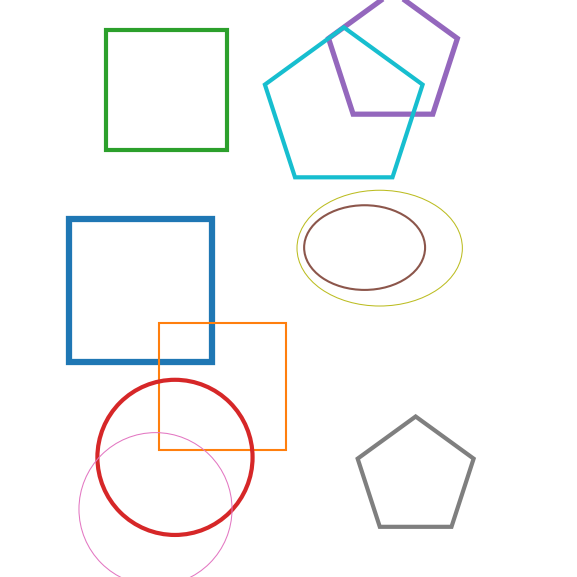[{"shape": "square", "thickness": 3, "radius": 0.62, "center": [0.244, 0.497]}, {"shape": "square", "thickness": 1, "radius": 0.55, "center": [0.386, 0.33]}, {"shape": "square", "thickness": 2, "radius": 0.52, "center": [0.288, 0.844]}, {"shape": "circle", "thickness": 2, "radius": 0.67, "center": [0.303, 0.207]}, {"shape": "pentagon", "thickness": 2.5, "radius": 0.59, "center": [0.68, 0.896]}, {"shape": "oval", "thickness": 1, "radius": 0.52, "center": [0.631, 0.57]}, {"shape": "circle", "thickness": 0.5, "radius": 0.66, "center": [0.269, 0.117]}, {"shape": "pentagon", "thickness": 2, "radius": 0.53, "center": [0.72, 0.172]}, {"shape": "oval", "thickness": 0.5, "radius": 0.72, "center": [0.657, 0.569]}, {"shape": "pentagon", "thickness": 2, "radius": 0.72, "center": [0.595, 0.808]}]